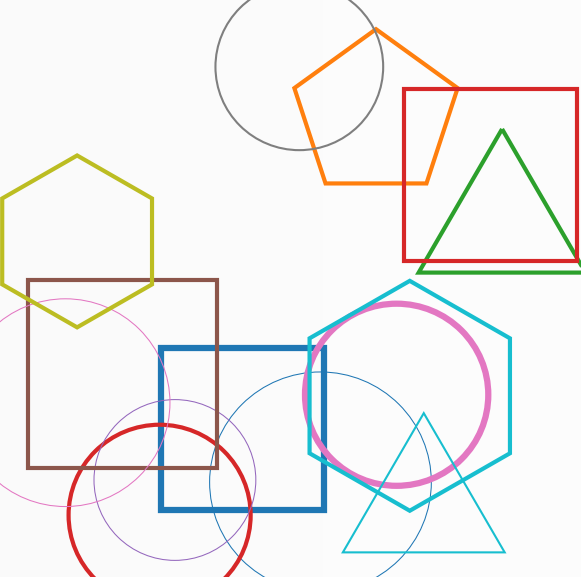[{"shape": "circle", "thickness": 0.5, "radius": 0.95, "center": [0.551, 0.164]}, {"shape": "square", "thickness": 3, "radius": 0.7, "center": [0.417, 0.256]}, {"shape": "pentagon", "thickness": 2, "radius": 0.74, "center": [0.647, 0.801]}, {"shape": "triangle", "thickness": 2, "radius": 0.83, "center": [0.864, 0.61]}, {"shape": "square", "thickness": 2, "radius": 0.74, "center": [0.843, 0.696]}, {"shape": "circle", "thickness": 2, "radius": 0.78, "center": [0.275, 0.107]}, {"shape": "circle", "thickness": 0.5, "radius": 0.7, "center": [0.301, 0.168]}, {"shape": "square", "thickness": 2, "radius": 0.81, "center": [0.21, 0.351]}, {"shape": "circle", "thickness": 0.5, "radius": 0.9, "center": [0.113, 0.302]}, {"shape": "circle", "thickness": 3, "radius": 0.79, "center": [0.682, 0.316]}, {"shape": "circle", "thickness": 1, "radius": 0.72, "center": [0.515, 0.883]}, {"shape": "hexagon", "thickness": 2, "radius": 0.74, "center": [0.133, 0.581]}, {"shape": "triangle", "thickness": 1, "radius": 0.8, "center": [0.729, 0.123]}, {"shape": "hexagon", "thickness": 2, "radius": 1.0, "center": [0.705, 0.314]}]